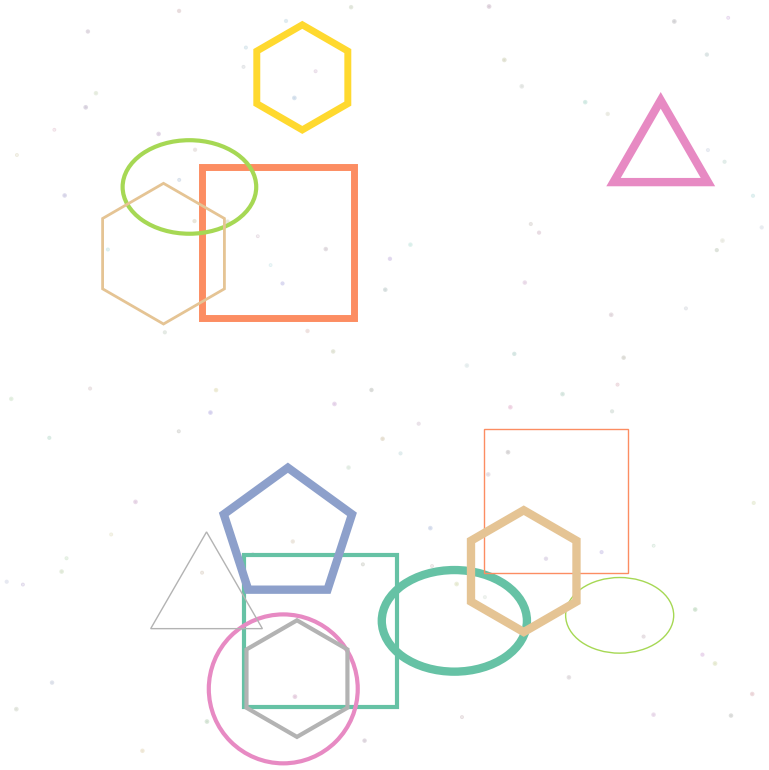[{"shape": "oval", "thickness": 3, "radius": 0.47, "center": [0.59, 0.194]}, {"shape": "square", "thickness": 1.5, "radius": 0.49, "center": [0.416, 0.18]}, {"shape": "square", "thickness": 2.5, "radius": 0.49, "center": [0.361, 0.685]}, {"shape": "square", "thickness": 0.5, "radius": 0.47, "center": [0.723, 0.349]}, {"shape": "pentagon", "thickness": 3, "radius": 0.44, "center": [0.374, 0.305]}, {"shape": "triangle", "thickness": 3, "radius": 0.35, "center": [0.858, 0.799]}, {"shape": "circle", "thickness": 1.5, "radius": 0.48, "center": [0.368, 0.105]}, {"shape": "oval", "thickness": 1.5, "radius": 0.43, "center": [0.246, 0.757]}, {"shape": "oval", "thickness": 0.5, "radius": 0.35, "center": [0.805, 0.201]}, {"shape": "hexagon", "thickness": 2.5, "radius": 0.34, "center": [0.393, 0.9]}, {"shape": "hexagon", "thickness": 3, "radius": 0.4, "center": [0.68, 0.258]}, {"shape": "hexagon", "thickness": 1, "radius": 0.46, "center": [0.212, 0.671]}, {"shape": "hexagon", "thickness": 1.5, "radius": 0.38, "center": [0.386, 0.119]}, {"shape": "triangle", "thickness": 0.5, "radius": 0.42, "center": [0.268, 0.225]}]